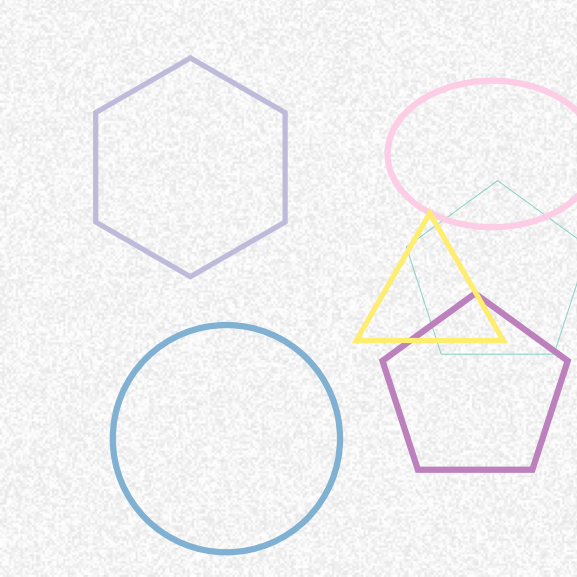[{"shape": "pentagon", "thickness": 0.5, "radius": 0.83, "center": [0.862, 0.52]}, {"shape": "hexagon", "thickness": 2.5, "radius": 0.95, "center": [0.33, 0.709]}, {"shape": "circle", "thickness": 3, "radius": 0.98, "center": [0.392, 0.24]}, {"shape": "oval", "thickness": 3, "radius": 0.91, "center": [0.852, 0.733]}, {"shape": "pentagon", "thickness": 3, "radius": 0.84, "center": [0.823, 0.322]}, {"shape": "triangle", "thickness": 2.5, "radius": 0.73, "center": [0.744, 0.483]}]